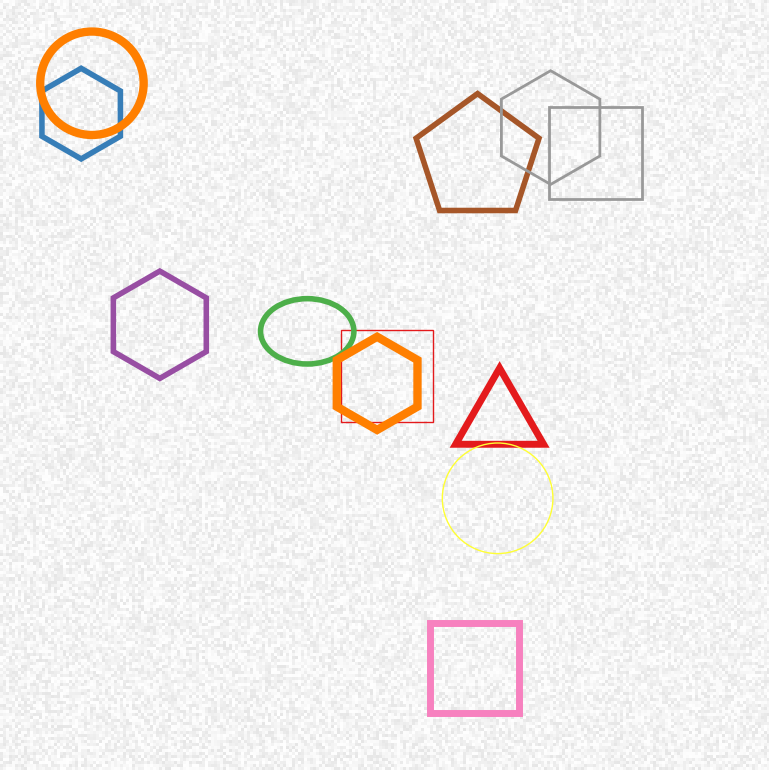[{"shape": "square", "thickness": 0.5, "radius": 0.3, "center": [0.503, 0.512]}, {"shape": "triangle", "thickness": 2.5, "radius": 0.33, "center": [0.649, 0.456]}, {"shape": "hexagon", "thickness": 2, "radius": 0.29, "center": [0.105, 0.852]}, {"shape": "oval", "thickness": 2, "radius": 0.3, "center": [0.399, 0.57]}, {"shape": "hexagon", "thickness": 2, "radius": 0.35, "center": [0.208, 0.578]}, {"shape": "hexagon", "thickness": 3, "radius": 0.3, "center": [0.49, 0.502]}, {"shape": "circle", "thickness": 3, "radius": 0.34, "center": [0.119, 0.892]}, {"shape": "circle", "thickness": 0.5, "radius": 0.36, "center": [0.646, 0.353]}, {"shape": "pentagon", "thickness": 2, "radius": 0.42, "center": [0.62, 0.795]}, {"shape": "square", "thickness": 2.5, "radius": 0.29, "center": [0.616, 0.133]}, {"shape": "hexagon", "thickness": 1, "radius": 0.37, "center": [0.715, 0.834]}, {"shape": "square", "thickness": 1, "radius": 0.3, "center": [0.773, 0.801]}]